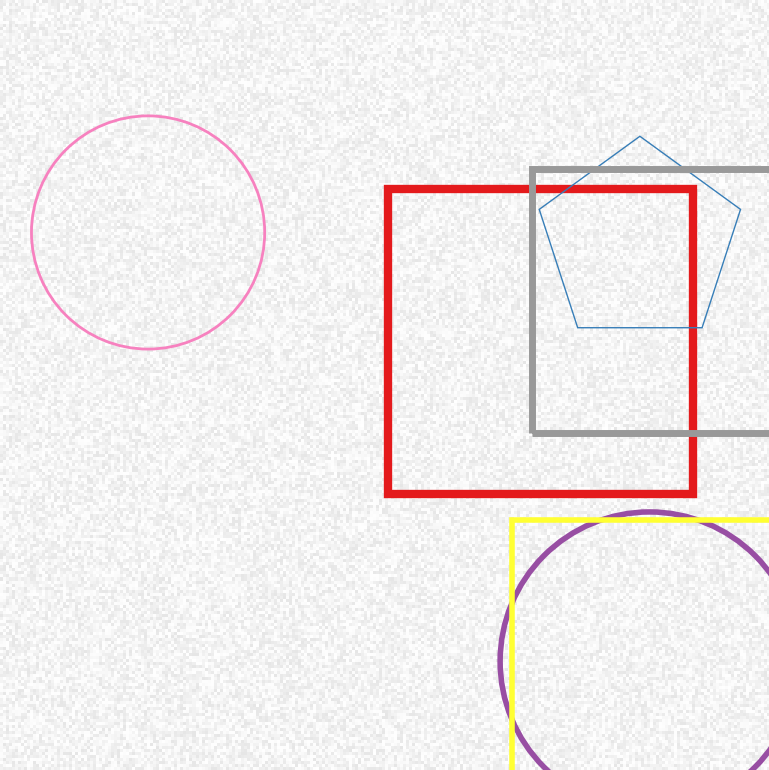[{"shape": "square", "thickness": 3, "radius": 0.99, "center": [0.702, 0.557]}, {"shape": "pentagon", "thickness": 0.5, "radius": 0.69, "center": [0.831, 0.686]}, {"shape": "circle", "thickness": 2, "radius": 0.97, "center": [0.844, 0.141]}, {"shape": "square", "thickness": 2, "radius": 0.89, "center": [0.844, 0.147]}, {"shape": "circle", "thickness": 1, "radius": 0.76, "center": [0.192, 0.698]}, {"shape": "square", "thickness": 2.5, "radius": 0.86, "center": [0.863, 0.609]}]